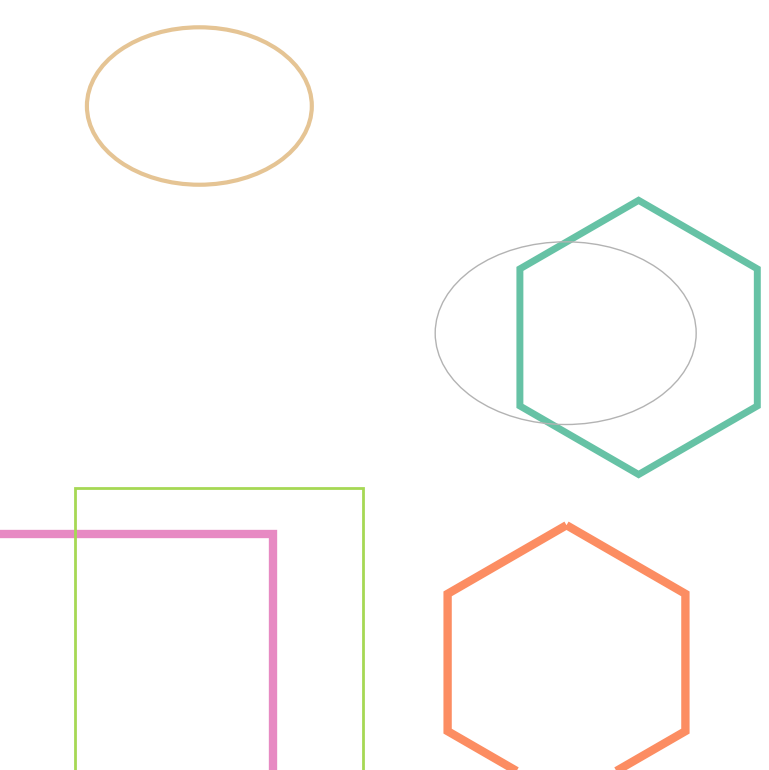[{"shape": "hexagon", "thickness": 2.5, "radius": 0.89, "center": [0.829, 0.562]}, {"shape": "hexagon", "thickness": 3, "radius": 0.89, "center": [0.736, 0.14]}, {"shape": "square", "thickness": 3, "radius": 0.95, "center": [0.164, 0.116]}, {"shape": "square", "thickness": 1, "radius": 0.94, "center": [0.284, 0.179]}, {"shape": "oval", "thickness": 1.5, "radius": 0.73, "center": [0.259, 0.862]}, {"shape": "oval", "thickness": 0.5, "radius": 0.85, "center": [0.735, 0.567]}]